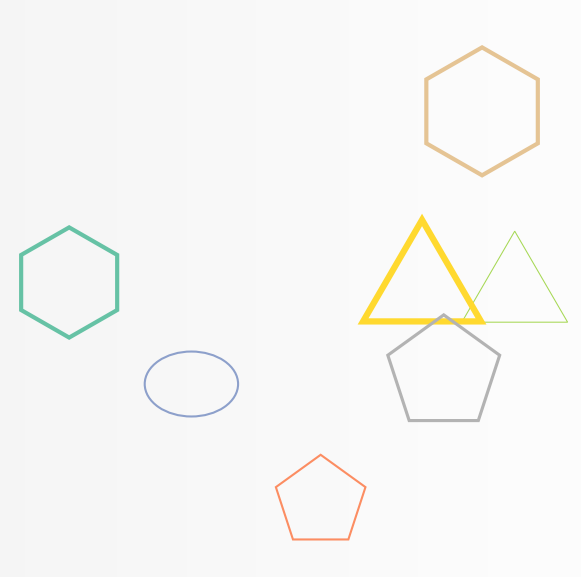[{"shape": "hexagon", "thickness": 2, "radius": 0.48, "center": [0.119, 0.51]}, {"shape": "pentagon", "thickness": 1, "radius": 0.41, "center": [0.552, 0.131]}, {"shape": "oval", "thickness": 1, "radius": 0.4, "center": [0.329, 0.334]}, {"shape": "triangle", "thickness": 0.5, "radius": 0.53, "center": [0.886, 0.494]}, {"shape": "triangle", "thickness": 3, "radius": 0.59, "center": [0.726, 0.501]}, {"shape": "hexagon", "thickness": 2, "radius": 0.55, "center": [0.829, 0.806]}, {"shape": "pentagon", "thickness": 1.5, "radius": 0.51, "center": [0.763, 0.353]}]